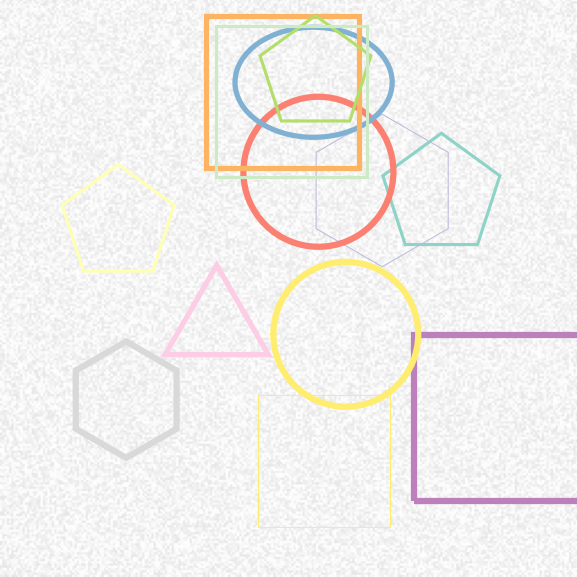[{"shape": "pentagon", "thickness": 1.5, "radius": 0.53, "center": [0.764, 0.662]}, {"shape": "pentagon", "thickness": 1.5, "radius": 0.51, "center": [0.205, 0.612]}, {"shape": "hexagon", "thickness": 0.5, "radius": 0.66, "center": [0.662, 0.669]}, {"shape": "circle", "thickness": 3, "radius": 0.65, "center": [0.551, 0.702]}, {"shape": "oval", "thickness": 2.5, "radius": 0.68, "center": [0.543, 0.857]}, {"shape": "square", "thickness": 2.5, "radius": 0.66, "center": [0.489, 0.839]}, {"shape": "pentagon", "thickness": 1.5, "radius": 0.5, "center": [0.546, 0.871]}, {"shape": "triangle", "thickness": 2.5, "radius": 0.52, "center": [0.375, 0.437]}, {"shape": "hexagon", "thickness": 3, "radius": 0.5, "center": [0.218, 0.307]}, {"shape": "square", "thickness": 3, "radius": 0.72, "center": [0.861, 0.276]}, {"shape": "square", "thickness": 1.5, "radius": 0.65, "center": [0.505, 0.824]}, {"shape": "circle", "thickness": 3, "radius": 0.63, "center": [0.599, 0.42]}, {"shape": "square", "thickness": 0.5, "radius": 0.57, "center": [0.562, 0.201]}]